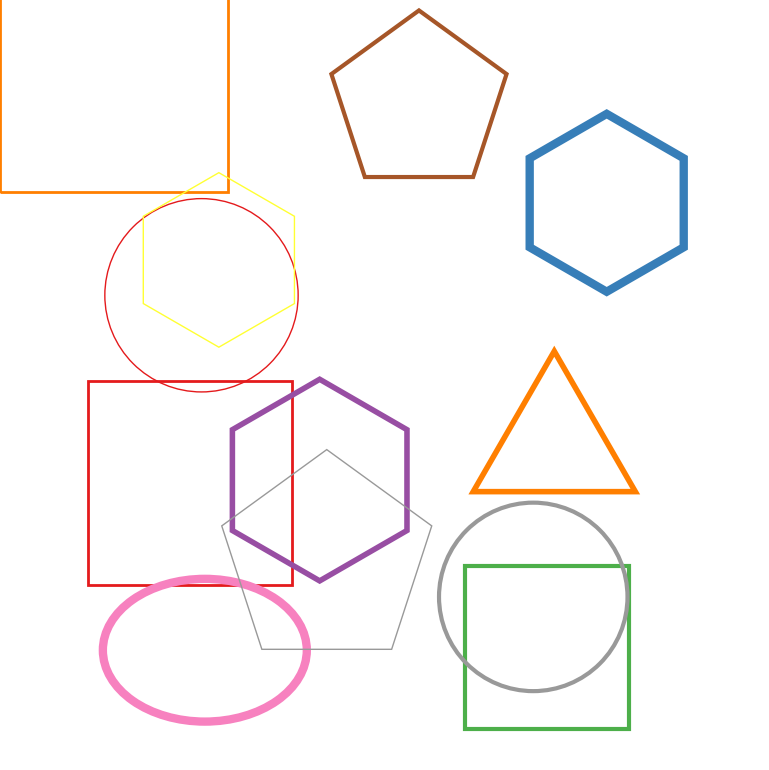[{"shape": "square", "thickness": 1, "radius": 0.66, "center": [0.247, 0.373]}, {"shape": "circle", "thickness": 0.5, "radius": 0.63, "center": [0.262, 0.617]}, {"shape": "hexagon", "thickness": 3, "radius": 0.58, "center": [0.788, 0.737]}, {"shape": "square", "thickness": 1.5, "radius": 0.53, "center": [0.71, 0.159]}, {"shape": "hexagon", "thickness": 2, "radius": 0.65, "center": [0.415, 0.377]}, {"shape": "triangle", "thickness": 2, "radius": 0.61, "center": [0.72, 0.422]}, {"shape": "square", "thickness": 1, "radius": 0.74, "center": [0.148, 0.899]}, {"shape": "hexagon", "thickness": 0.5, "radius": 0.57, "center": [0.284, 0.662]}, {"shape": "pentagon", "thickness": 1.5, "radius": 0.6, "center": [0.544, 0.867]}, {"shape": "oval", "thickness": 3, "radius": 0.66, "center": [0.266, 0.156]}, {"shape": "pentagon", "thickness": 0.5, "radius": 0.72, "center": [0.424, 0.273]}, {"shape": "circle", "thickness": 1.5, "radius": 0.61, "center": [0.693, 0.225]}]